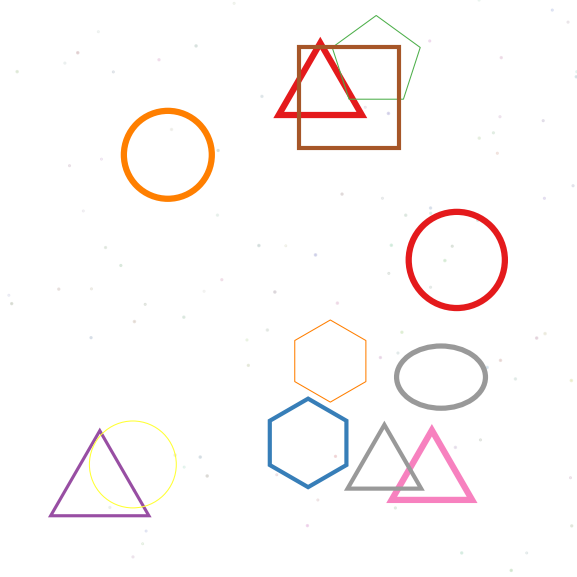[{"shape": "circle", "thickness": 3, "radius": 0.42, "center": [0.791, 0.549]}, {"shape": "triangle", "thickness": 3, "radius": 0.42, "center": [0.555, 0.842]}, {"shape": "hexagon", "thickness": 2, "radius": 0.38, "center": [0.534, 0.232]}, {"shape": "pentagon", "thickness": 0.5, "radius": 0.4, "center": [0.651, 0.892]}, {"shape": "triangle", "thickness": 1.5, "radius": 0.49, "center": [0.173, 0.155]}, {"shape": "circle", "thickness": 3, "radius": 0.38, "center": [0.291, 0.731]}, {"shape": "hexagon", "thickness": 0.5, "radius": 0.36, "center": [0.572, 0.374]}, {"shape": "circle", "thickness": 0.5, "radius": 0.38, "center": [0.23, 0.195]}, {"shape": "square", "thickness": 2, "radius": 0.43, "center": [0.604, 0.83]}, {"shape": "triangle", "thickness": 3, "radius": 0.4, "center": [0.748, 0.174]}, {"shape": "oval", "thickness": 2.5, "radius": 0.38, "center": [0.764, 0.346]}, {"shape": "triangle", "thickness": 2, "radius": 0.37, "center": [0.666, 0.19]}]